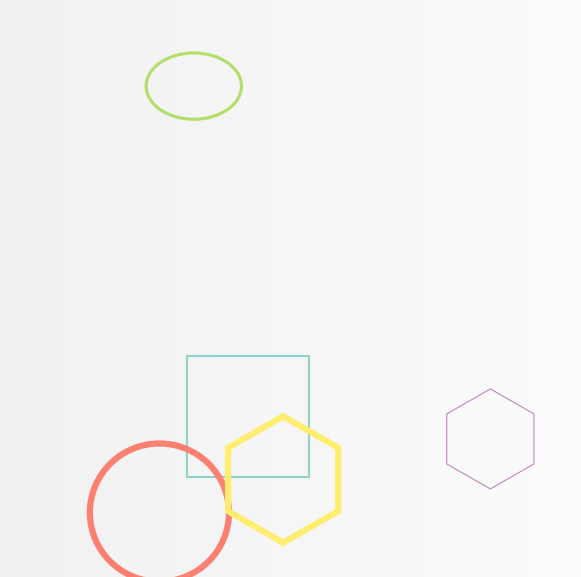[{"shape": "square", "thickness": 1, "radius": 0.53, "center": [0.426, 0.278]}, {"shape": "circle", "thickness": 3, "radius": 0.6, "center": [0.274, 0.112]}, {"shape": "oval", "thickness": 1.5, "radius": 0.41, "center": [0.333, 0.85]}, {"shape": "hexagon", "thickness": 0.5, "radius": 0.43, "center": [0.844, 0.239]}, {"shape": "hexagon", "thickness": 3, "radius": 0.55, "center": [0.487, 0.169]}]